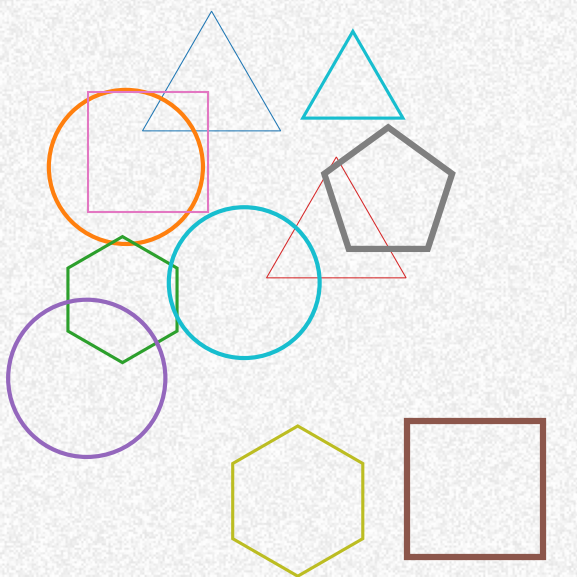[{"shape": "triangle", "thickness": 0.5, "radius": 0.69, "center": [0.366, 0.842]}, {"shape": "circle", "thickness": 2, "radius": 0.67, "center": [0.218, 0.71]}, {"shape": "hexagon", "thickness": 1.5, "radius": 0.55, "center": [0.212, 0.48]}, {"shape": "triangle", "thickness": 0.5, "radius": 0.7, "center": [0.582, 0.588]}, {"shape": "circle", "thickness": 2, "radius": 0.68, "center": [0.15, 0.344]}, {"shape": "square", "thickness": 3, "radius": 0.59, "center": [0.822, 0.153]}, {"shape": "square", "thickness": 1, "radius": 0.52, "center": [0.257, 0.736]}, {"shape": "pentagon", "thickness": 3, "radius": 0.58, "center": [0.672, 0.662]}, {"shape": "hexagon", "thickness": 1.5, "radius": 0.65, "center": [0.516, 0.131]}, {"shape": "triangle", "thickness": 1.5, "radius": 0.5, "center": [0.611, 0.845]}, {"shape": "circle", "thickness": 2, "radius": 0.65, "center": [0.423, 0.51]}]